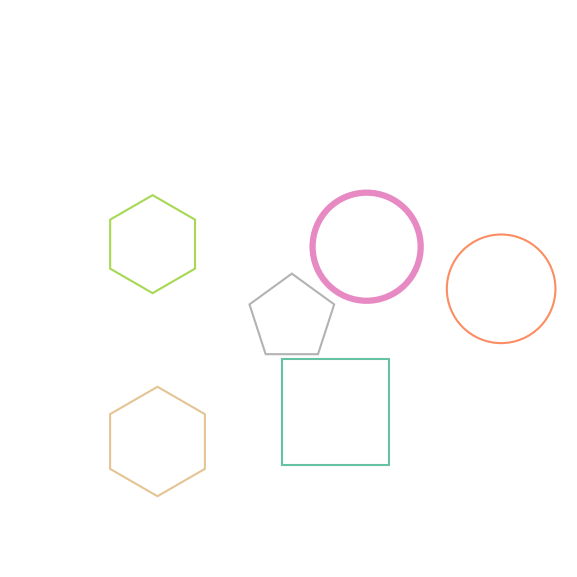[{"shape": "square", "thickness": 1, "radius": 0.46, "center": [0.581, 0.286]}, {"shape": "circle", "thickness": 1, "radius": 0.47, "center": [0.868, 0.499]}, {"shape": "circle", "thickness": 3, "radius": 0.47, "center": [0.635, 0.572]}, {"shape": "hexagon", "thickness": 1, "radius": 0.42, "center": [0.264, 0.576]}, {"shape": "hexagon", "thickness": 1, "radius": 0.47, "center": [0.273, 0.235]}, {"shape": "pentagon", "thickness": 1, "radius": 0.39, "center": [0.505, 0.448]}]